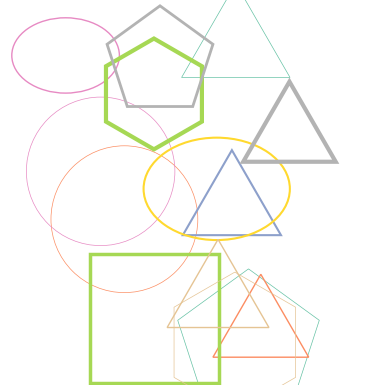[{"shape": "pentagon", "thickness": 0.5, "radius": 0.97, "center": [0.645, 0.108]}, {"shape": "triangle", "thickness": 0.5, "radius": 0.81, "center": [0.612, 0.88]}, {"shape": "circle", "thickness": 0.5, "radius": 0.95, "center": [0.323, 0.431]}, {"shape": "triangle", "thickness": 1, "radius": 0.72, "center": [0.677, 0.144]}, {"shape": "triangle", "thickness": 1.5, "radius": 0.74, "center": [0.602, 0.463]}, {"shape": "circle", "thickness": 0.5, "radius": 0.96, "center": [0.261, 0.555]}, {"shape": "oval", "thickness": 1, "radius": 0.7, "center": [0.17, 0.856]}, {"shape": "square", "thickness": 2.5, "radius": 0.84, "center": [0.402, 0.172]}, {"shape": "hexagon", "thickness": 3, "radius": 0.72, "center": [0.4, 0.756]}, {"shape": "oval", "thickness": 1.5, "radius": 0.95, "center": [0.563, 0.509]}, {"shape": "hexagon", "thickness": 0.5, "radius": 0.91, "center": [0.61, 0.111]}, {"shape": "triangle", "thickness": 1, "radius": 0.76, "center": [0.566, 0.226]}, {"shape": "triangle", "thickness": 3, "radius": 0.69, "center": [0.752, 0.649]}, {"shape": "pentagon", "thickness": 2, "radius": 0.72, "center": [0.416, 0.84]}]